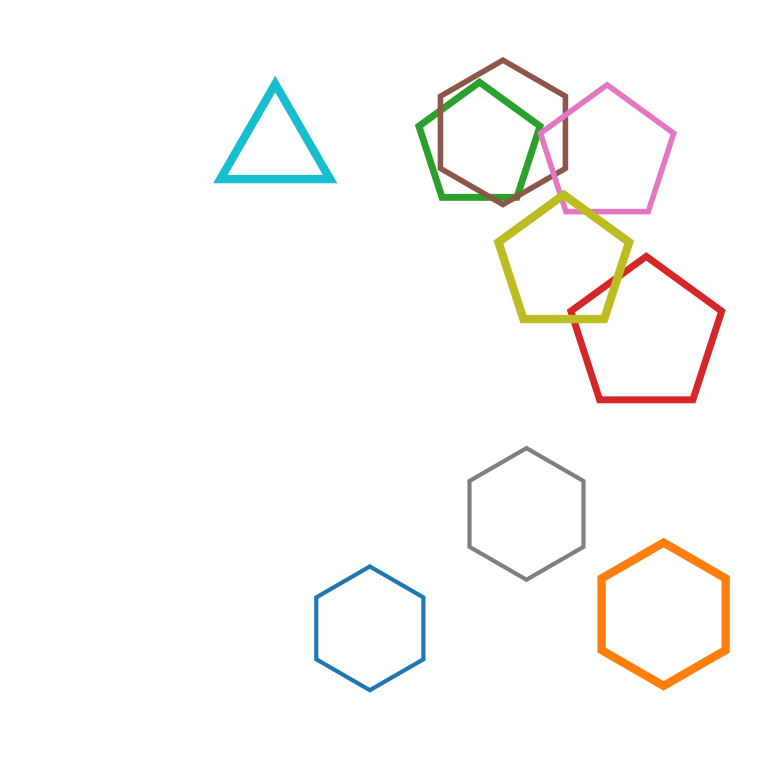[{"shape": "hexagon", "thickness": 1.5, "radius": 0.4, "center": [0.48, 0.184]}, {"shape": "hexagon", "thickness": 3, "radius": 0.47, "center": [0.862, 0.202]}, {"shape": "pentagon", "thickness": 2.5, "radius": 0.41, "center": [0.623, 0.811]}, {"shape": "pentagon", "thickness": 2.5, "radius": 0.51, "center": [0.839, 0.564]}, {"shape": "hexagon", "thickness": 2, "radius": 0.47, "center": [0.653, 0.828]}, {"shape": "pentagon", "thickness": 2, "radius": 0.46, "center": [0.788, 0.799]}, {"shape": "hexagon", "thickness": 1.5, "radius": 0.43, "center": [0.684, 0.333]}, {"shape": "pentagon", "thickness": 3, "radius": 0.45, "center": [0.732, 0.658]}, {"shape": "triangle", "thickness": 3, "radius": 0.41, "center": [0.357, 0.809]}]